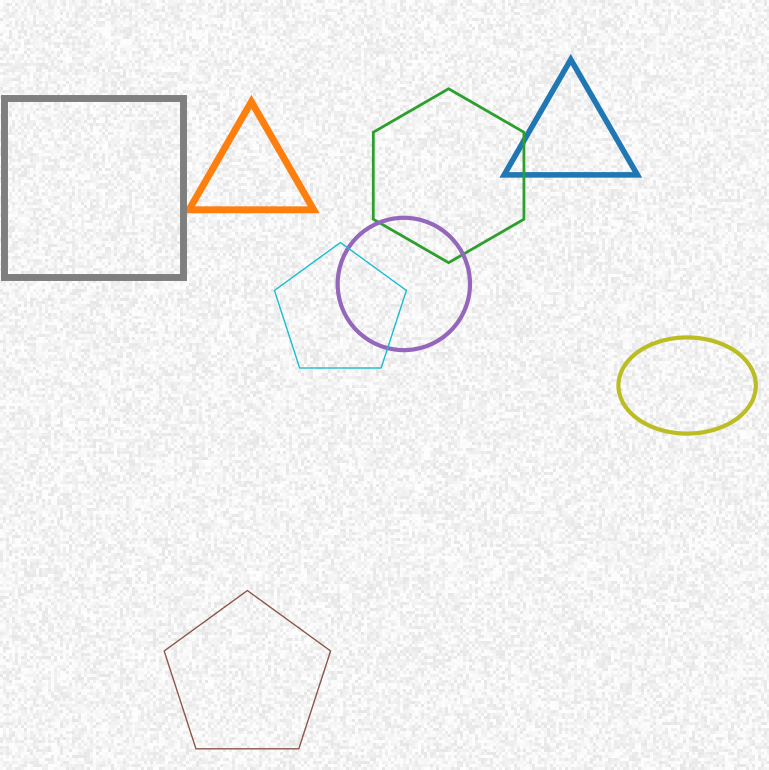[{"shape": "triangle", "thickness": 2, "radius": 0.5, "center": [0.741, 0.823]}, {"shape": "triangle", "thickness": 2.5, "radius": 0.47, "center": [0.326, 0.774]}, {"shape": "hexagon", "thickness": 1, "radius": 0.56, "center": [0.583, 0.772]}, {"shape": "circle", "thickness": 1.5, "radius": 0.43, "center": [0.524, 0.631]}, {"shape": "pentagon", "thickness": 0.5, "radius": 0.57, "center": [0.321, 0.119]}, {"shape": "square", "thickness": 2.5, "radius": 0.58, "center": [0.121, 0.757]}, {"shape": "oval", "thickness": 1.5, "radius": 0.45, "center": [0.892, 0.499]}, {"shape": "pentagon", "thickness": 0.5, "radius": 0.45, "center": [0.442, 0.595]}]